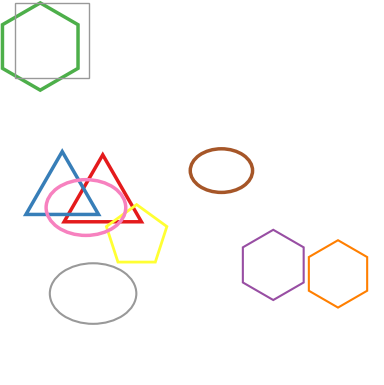[{"shape": "triangle", "thickness": 2.5, "radius": 0.58, "center": [0.267, 0.482]}, {"shape": "triangle", "thickness": 2.5, "radius": 0.54, "center": [0.162, 0.497]}, {"shape": "hexagon", "thickness": 2.5, "radius": 0.57, "center": [0.105, 0.879]}, {"shape": "hexagon", "thickness": 1.5, "radius": 0.46, "center": [0.71, 0.312]}, {"shape": "hexagon", "thickness": 1.5, "radius": 0.44, "center": [0.878, 0.289]}, {"shape": "pentagon", "thickness": 2, "radius": 0.41, "center": [0.355, 0.386]}, {"shape": "oval", "thickness": 2.5, "radius": 0.4, "center": [0.575, 0.557]}, {"shape": "oval", "thickness": 2.5, "radius": 0.52, "center": [0.223, 0.461]}, {"shape": "oval", "thickness": 1.5, "radius": 0.56, "center": [0.242, 0.238]}, {"shape": "square", "thickness": 1, "radius": 0.48, "center": [0.136, 0.895]}]